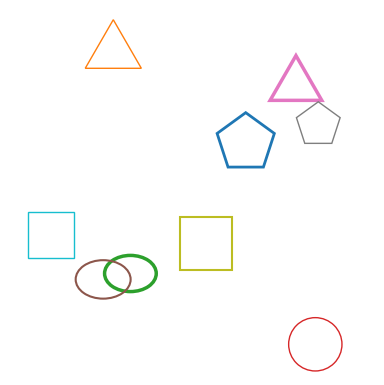[{"shape": "pentagon", "thickness": 2, "radius": 0.39, "center": [0.638, 0.629]}, {"shape": "triangle", "thickness": 1, "radius": 0.42, "center": [0.294, 0.865]}, {"shape": "oval", "thickness": 2.5, "radius": 0.34, "center": [0.339, 0.29]}, {"shape": "circle", "thickness": 1, "radius": 0.35, "center": [0.819, 0.106]}, {"shape": "oval", "thickness": 1.5, "radius": 0.36, "center": [0.268, 0.274]}, {"shape": "triangle", "thickness": 2.5, "radius": 0.39, "center": [0.769, 0.778]}, {"shape": "pentagon", "thickness": 1, "radius": 0.3, "center": [0.827, 0.676]}, {"shape": "square", "thickness": 1.5, "radius": 0.34, "center": [0.535, 0.367]}, {"shape": "square", "thickness": 1, "radius": 0.3, "center": [0.133, 0.39]}]